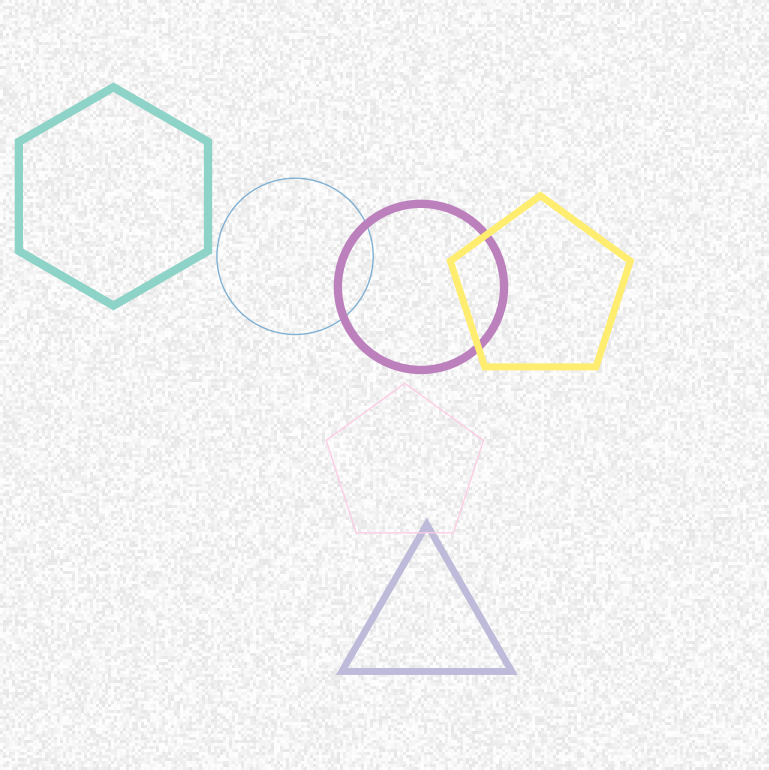[{"shape": "hexagon", "thickness": 3, "radius": 0.71, "center": [0.147, 0.745]}, {"shape": "triangle", "thickness": 2.5, "radius": 0.64, "center": [0.554, 0.192]}, {"shape": "circle", "thickness": 0.5, "radius": 0.51, "center": [0.383, 0.667]}, {"shape": "pentagon", "thickness": 0.5, "radius": 0.54, "center": [0.526, 0.395]}, {"shape": "circle", "thickness": 3, "radius": 0.54, "center": [0.547, 0.627]}, {"shape": "pentagon", "thickness": 2.5, "radius": 0.61, "center": [0.702, 0.623]}]